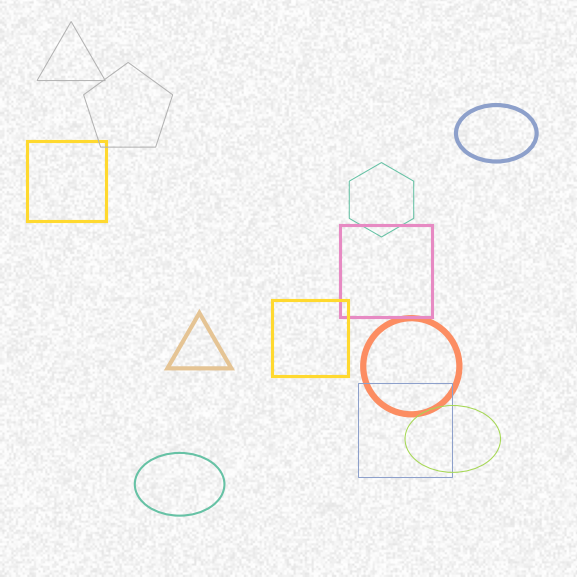[{"shape": "oval", "thickness": 1, "radius": 0.39, "center": [0.311, 0.161]}, {"shape": "hexagon", "thickness": 0.5, "radius": 0.32, "center": [0.661, 0.653]}, {"shape": "circle", "thickness": 3, "radius": 0.42, "center": [0.712, 0.365]}, {"shape": "oval", "thickness": 2, "radius": 0.35, "center": [0.859, 0.768]}, {"shape": "square", "thickness": 0.5, "radius": 0.41, "center": [0.701, 0.254]}, {"shape": "square", "thickness": 1.5, "radius": 0.4, "center": [0.668, 0.529]}, {"shape": "oval", "thickness": 0.5, "radius": 0.41, "center": [0.784, 0.239]}, {"shape": "square", "thickness": 1.5, "radius": 0.33, "center": [0.537, 0.414]}, {"shape": "square", "thickness": 1.5, "radius": 0.34, "center": [0.115, 0.686]}, {"shape": "triangle", "thickness": 2, "radius": 0.32, "center": [0.345, 0.393]}, {"shape": "pentagon", "thickness": 0.5, "radius": 0.41, "center": [0.222, 0.81]}, {"shape": "triangle", "thickness": 0.5, "radius": 0.34, "center": [0.123, 0.894]}]